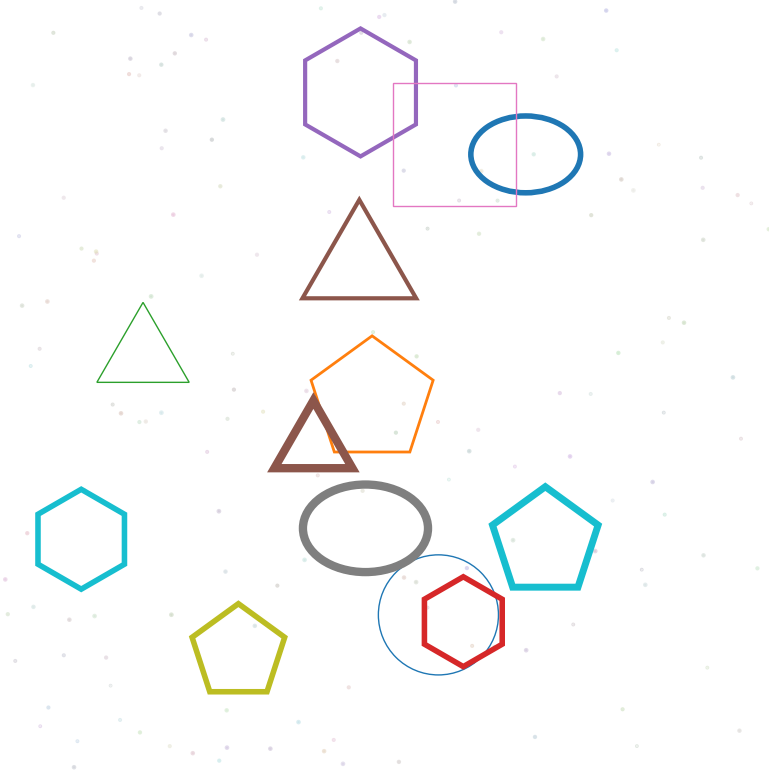[{"shape": "oval", "thickness": 2, "radius": 0.36, "center": [0.683, 0.8]}, {"shape": "circle", "thickness": 0.5, "radius": 0.39, "center": [0.569, 0.201]}, {"shape": "pentagon", "thickness": 1, "radius": 0.42, "center": [0.483, 0.48]}, {"shape": "triangle", "thickness": 0.5, "radius": 0.35, "center": [0.186, 0.538]}, {"shape": "hexagon", "thickness": 2, "radius": 0.29, "center": [0.602, 0.193]}, {"shape": "hexagon", "thickness": 1.5, "radius": 0.42, "center": [0.468, 0.88]}, {"shape": "triangle", "thickness": 3, "radius": 0.29, "center": [0.407, 0.421]}, {"shape": "triangle", "thickness": 1.5, "radius": 0.43, "center": [0.467, 0.655]}, {"shape": "square", "thickness": 0.5, "radius": 0.4, "center": [0.59, 0.813]}, {"shape": "oval", "thickness": 3, "radius": 0.41, "center": [0.475, 0.314]}, {"shape": "pentagon", "thickness": 2, "radius": 0.32, "center": [0.31, 0.153]}, {"shape": "pentagon", "thickness": 2.5, "radius": 0.36, "center": [0.708, 0.296]}, {"shape": "hexagon", "thickness": 2, "radius": 0.32, "center": [0.105, 0.3]}]